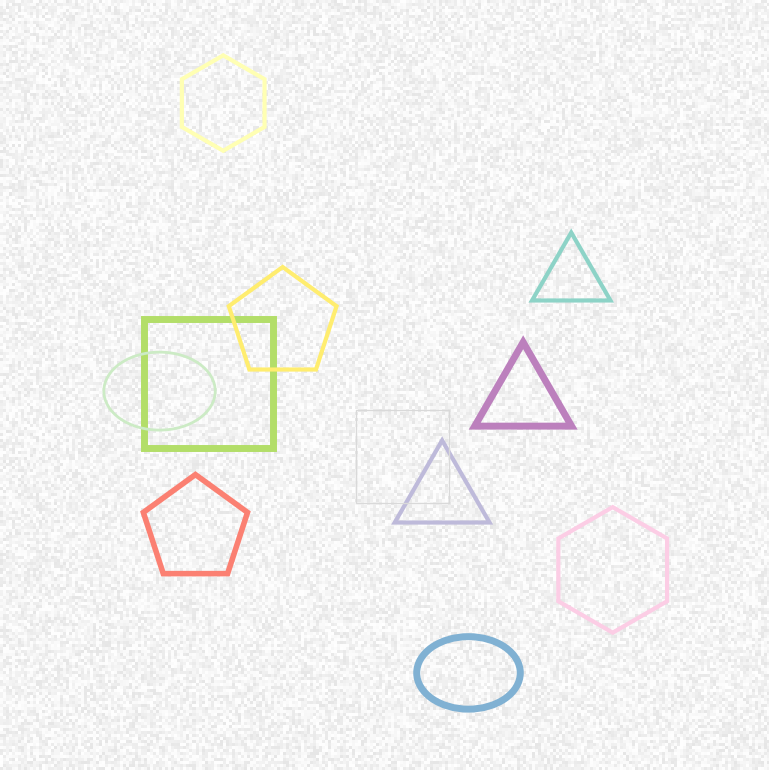[{"shape": "triangle", "thickness": 1.5, "radius": 0.29, "center": [0.742, 0.639]}, {"shape": "hexagon", "thickness": 1.5, "radius": 0.31, "center": [0.29, 0.866]}, {"shape": "triangle", "thickness": 1.5, "radius": 0.36, "center": [0.574, 0.357]}, {"shape": "pentagon", "thickness": 2, "radius": 0.36, "center": [0.254, 0.313]}, {"shape": "oval", "thickness": 2.5, "radius": 0.34, "center": [0.608, 0.126]}, {"shape": "square", "thickness": 2.5, "radius": 0.42, "center": [0.271, 0.502]}, {"shape": "hexagon", "thickness": 1.5, "radius": 0.41, "center": [0.796, 0.26]}, {"shape": "square", "thickness": 0.5, "radius": 0.3, "center": [0.523, 0.407]}, {"shape": "triangle", "thickness": 2.5, "radius": 0.36, "center": [0.679, 0.483]}, {"shape": "oval", "thickness": 1, "radius": 0.36, "center": [0.207, 0.492]}, {"shape": "pentagon", "thickness": 1.5, "radius": 0.37, "center": [0.367, 0.58]}]